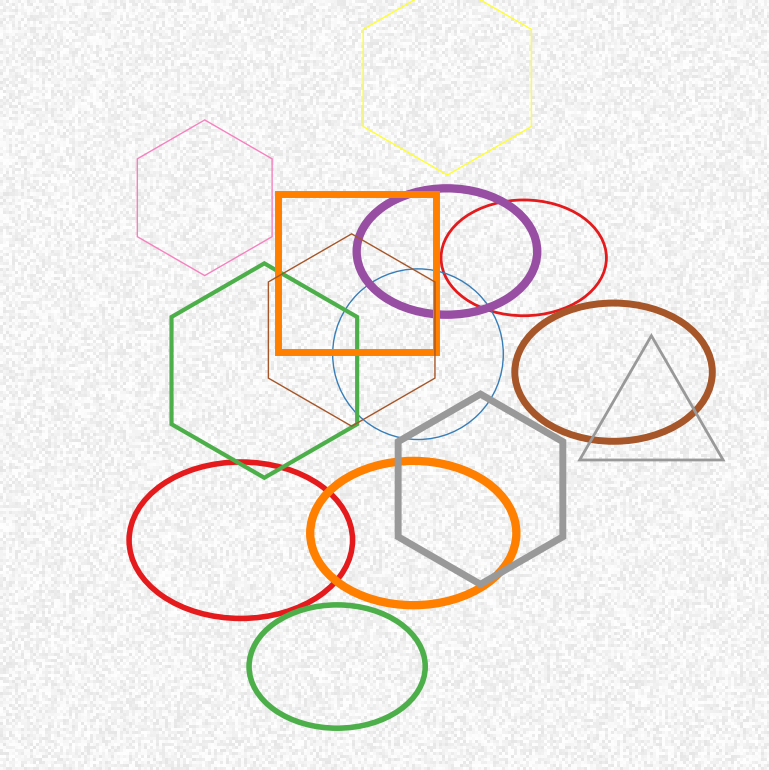[{"shape": "oval", "thickness": 2, "radius": 0.73, "center": [0.313, 0.298]}, {"shape": "oval", "thickness": 1, "radius": 0.54, "center": [0.68, 0.665]}, {"shape": "circle", "thickness": 0.5, "radius": 0.55, "center": [0.543, 0.54]}, {"shape": "hexagon", "thickness": 1.5, "radius": 0.7, "center": [0.343, 0.519]}, {"shape": "oval", "thickness": 2, "radius": 0.57, "center": [0.438, 0.134]}, {"shape": "oval", "thickness": 3, "radius": 0.59, "center": [0.58, 0.673]}, {"shape": "oval", "thickness": 3, "radius": 0.67, "center": [0.537, 0.308]}, {"shape": "square", "thickness": 2.5, "radius": 0.51, "center": [0.464, 0.645]}, {"shape": "hexagon", "thickness": 0.5, "radius": 0.63, "center": [0.581, 0.899]}, {"shape": "oval", "thickness": 2.5, "radius": 0.64, "center": [0.797, 0.517]}, {"shape": "hexagon", "thickness": 0.5, "radius": 0.62, "center": [0.457, 0.571]}, {"shape": "hexagon", "thickness": 0.5, "radius": 0.51, "center": [0.266, 0.743]}, {"shape": "triangle", "thickness": 1, "radius": 0.54, "center": [0.846, 0.456]}, {"shape": "hexagon", "thickness": 2.5, "radius": 0.62, "center": [0.624, 0.365]}]